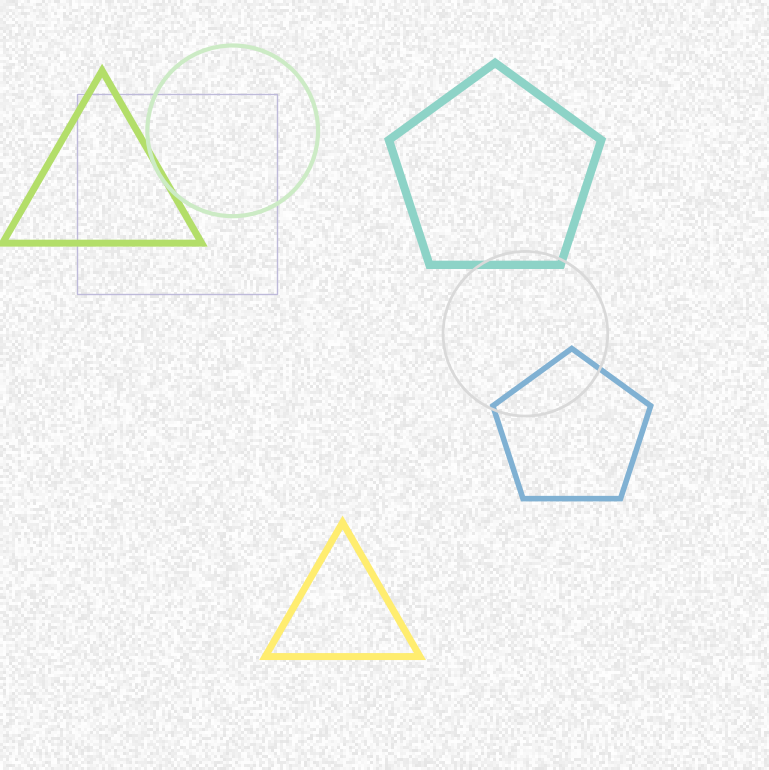[{"shape": "pentagon", "thickness": 3, "radius": 0.72, "center": [0.643, 0.773]}, {"shape": "square", "thickness": 0.5, "radius": 0.65, "center": [0.23, 0.748]}, {"shape": "pentagon", "thickness": 2, "radius": 0.54, "center": [0.743, 0.44]}, {"shape": "triangle", "thickness": 2.5, "radius": 0.75, "center": [0.133, 0.759]}, {"shape": "circle", "thickness": 1, "radius": 0.53, "center": [0.682, 0.567]}, {"shape": "circle", "thickness": 1.5, "radius": 0.55, "center": [0.302, 0.83]}, {"shape": "triangle", "thickness": 2.5, "radius": 0.58, "center": [0.445, 0.205]}]